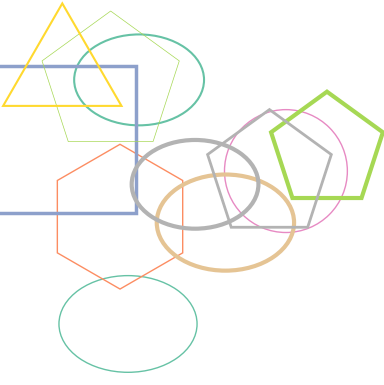[{"shape": "oval", "thickness": 1, "radius": 0.9, "center": [0.333, 0.159]}, {"shape": "oval", "thickness": 1.5, "radius": 0.84, "center": [0.361, 0.793]}, {"shape": "hexagon", "thickness": 1, "radius": 0.94, "center": [0.312, 0.437]}, {"shape": "square", "thickness": 2.5, "radius": 0.96, "center": [0.163, 0.637]}, {"shape": "circle", "thickness": 1, "radius": 0.8, "center": [0.743, 0.556]}, {"shape": "pentagon", "thickness": 3, "radius": 0.76, "center": [0.849, 0.609]}, {"shape": "pentagon", "thickness": 0.5, "radius": 0.94, "center": [0.287, 0.784]}, {"shape": "triangle", "thickness": 1.5, "radius": 0.89, "center": [0.162, 0.814]}, {"shape": "oval", "thickness": 3, "radius": 0.89, "center": [0.585, 0.422]}, {"shape": "oval", "thickness": 3, "radius": 0.82, "center": [0.507, 0.521]}, {"shape": "pentagon", "thickness": 2, "radius": 0.84, "center": [0.7, 0.546]}]